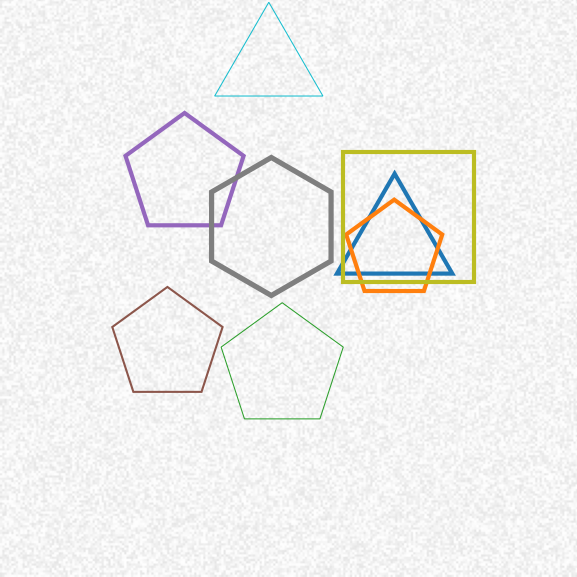[{"shape": "triangle", "thickness": 2, "radius": 0.58, "center": [0.683, 0.583]}, {"shape": "pentagon", "thickness": 2, "radius": 0.44, "center": [0.683, 0.566]}, {"shape": "pentagon", "thickness": 0.5, "radius": 0.56, "center": [0.489, 0.364]}, {"shape": "pentagon", "thickness": 2, "radius": 0.54, "center": [0.32, 0.696]}, {"shape": "pentagon", "thickness": 1, "radius": 0.5, "center": [0.29, 0.402]}, {"shape": "hexagon", "thickness": 2.5, "radius": 0.6, "center": [0.47, 0.607]}, {"shape": "square", "thickness": 2, "radius": 0.57, "center": [0.708, 0.623]}, {"shape": "triangle", "thickness": 0.5, "radius": 0.54, "center": [0.465, 0.887]}]